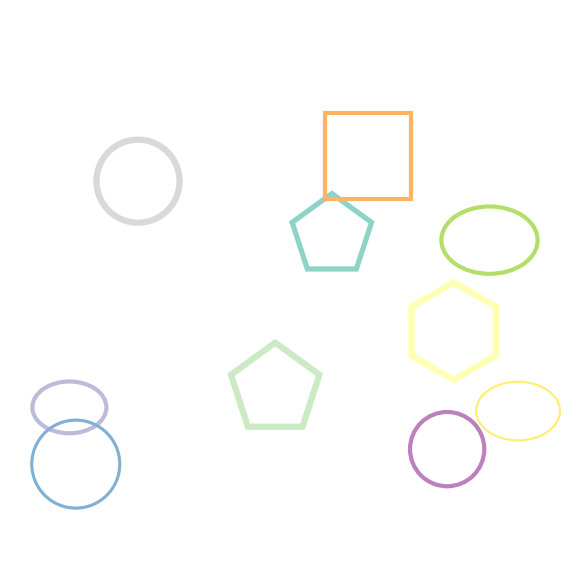[{"shape": "pentagon", "thickness": 2.5, "radius": 0.36, "center": [0.575, 0.592]}, {"shape": "hexagon", "thickness": 3, "radius": 0.42, "center": [0.786, 0.426]}, {"shape": "oval", "thickness": 2, "radius": 0.32, "center": [0.12, 0.294]}, {"shape": "circle", "thickness": 1.5, "radius": 0.38, "center": [0.131, 0.195]}, {"shape": "square", "thickness": 2, "radius": 0.37, "center": [0.637, 0.729]}, {"shape": "oval", "thickness": 2, "radius": 0.42, "center": [0.848, 0.583]}, {"shape": "circle", "thickness": 3, "radius": 0.36, "center": [0.239, 0.685]}, {"shape": "circle", "thickness": 2, "radius": 0.32, "center": [0.774, 0.221]}, {"shape": "pentagon", "thickness": 3, "radius": 0.4, "center": [0.477, 0.325]}, {"shape": "oval", "thickness": 1, "radius": 0.36, "center": [0.897, 0.287]}]